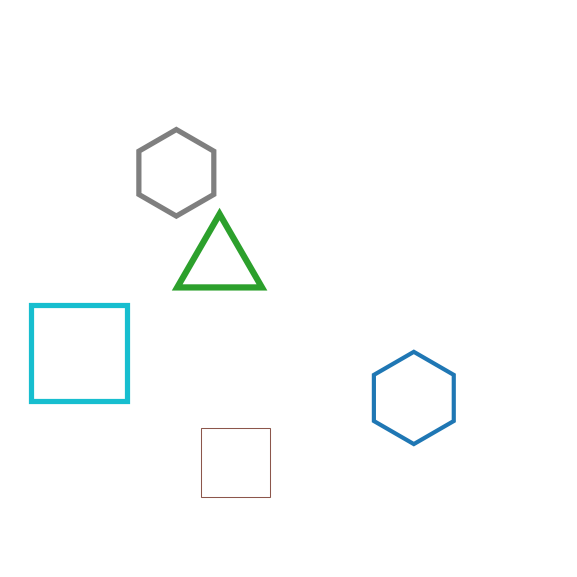[{"shape": "hexagon", "thickness": 2, "radius": 0.4, "center": [0.717, 0.31]}, {"shape": "triangle", "thickness": 3, "radius": 0.42, "center": [0.38, 0.544]}, {"shape": "square", "thickness": 0.5, "radius": 0.3, "center": [0.408, 0.198]}, {"shape": "hexagon", "thickness": 2.5, "radius": 0.37, "center": [0.305, 0.7]}, {"shape": "square", "thickness": 2.5, "radius": 0.42, "center": [0.138, 0.388]}]